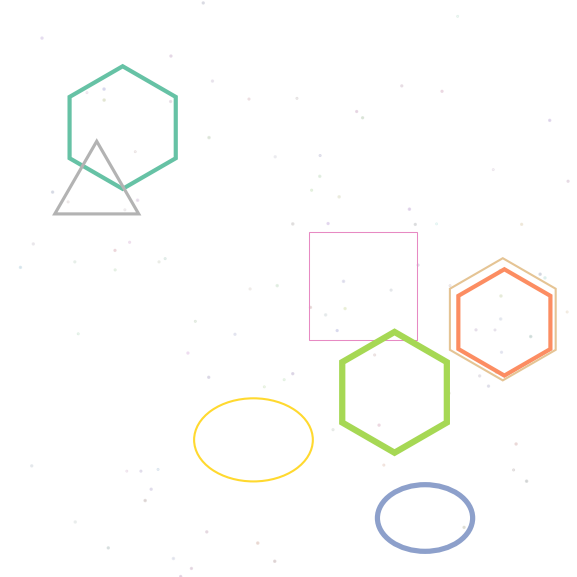[{"shape": "hexagon", "thickness": 2, "radius": 0.53, "center": [0.212, 0.778]}, {"shape": "hexagon", "thickness": 2, "radius": 0.46, "center": [0.873, 0.441]}, {"shape": "oval", "thickness": 2.5, "radius": 0.41, "center": [0.736, 0.102]}, {"shape": "square", "thickness": 0.5, "radius": 0.47, "center": [0.628, 0.504]}, {"shape": "hexagon", "thickness": 3, "radius": 0.52, "center": [0.683, 0.32]}, {"shape": "oval", "thickness": 1, "radius": 0.51, "center": [0.439, 0.237]}, {"shape": "hexagon", "thickness": 1, "radius": 0.53, "center": [0.871, 0.446]}, {"shape": "triangle", "thickness": 1.5, "radius": 0.42, "center": [0.167, 0.671]}]